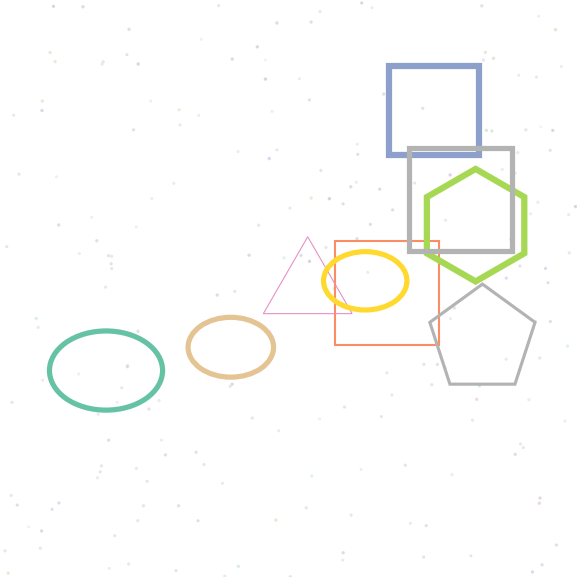[{"shape": "oval", "thickness": 2.5, "radius": 0.49, "center": [0.184, 0.358]}, {"shape": "square", "thickness": 1, "radius": 0.45, "center": [0.671, 0.491]}, {"shape": "square", "thickness": 3, "radius": 0.39, "center": [0.751, 0.808]}, {"shape": "triangle", "thickness": 0.5, "radius": 0.44, "center": [0.533, 0.5]}, {"shape": "hexagon", "thickness": 3, "radius": 0.49, "center": [0.824, 0.609]}, {"shape": "oval", "thickness": 2.5, "radius": 0.36, "center": [0.632, 0.513]}, {"shape": "oval", "thickness": 2.5, "radius": 0.37, "center": [0.4, 0.398]}, {"shape": "pentagon", "thickness": 1.5, "radius": 0.48, "center": [0.835, 0.411]}, {"shape": "square", "thickness": 2.5, "radius": 0.45, "center": [0.797, 0.654]}]